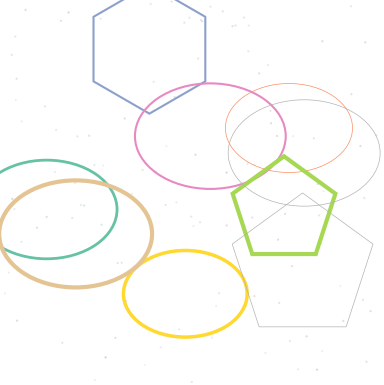[{"shape": "oval", "thickness": 2, "radius": 0.92, "center": [0.121, 0.456]}, {"shape": "oval", "thickness": 0.5, "radius": 0.83, "center": [0.751, 0.668]}, {"shape": "hexagon", "thickness": 1.5, "radius": 0.84, "center": [0.388, 0.872]}, {"shape": "oval", "thickness": 1.5, "radius": 0.98, "center": [0.546, 0.646]}, {"shape": "pentagon", "thickness": 3, "radius": 0.7, "center": [0.738, 0.454]}, {"shape": "oval", "thickness": 2.5, "radius": 0.8, "center": [0.481, 0.237]}, {"shape": "oval", "thickness": 3, "radius": 0.99, "center": [0.196, 0.392]}, {"shape": "oval", "thickness": 0.5, "radius": 0.99, "center": [0.79, 0.603]}, {"shape": "pentagon", "thickness": 0.5, "radius": 0.96, "center": [0.786, 0.307]}]